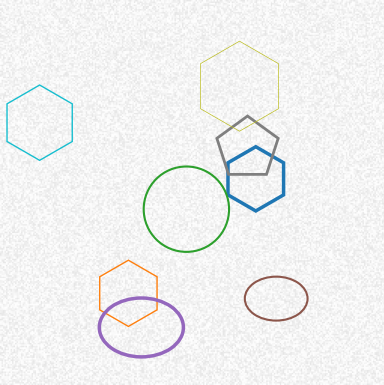[{"shape": "hexagon", "thickness": 2.5, "radius": 0.42, "center": [0.664, 0.535]}, {"shape": "hexagon", "thickness": 1, "radius": 0.43, "center": [0.333, 0.238]}, {"shape": "circle", "thickness": 1.5, "radius": 0.55, "center": [0.484, 0.457]}, {"shape": "oval", "thickness": 2.5, "radius": 0.55, "center": [0.367, 0.149]}, {"shape": "oval", "thickness": 1.5, "radius": 0.41, "center": [0.717, 0.224]}, {"shape": "pentagon", "thickness": 2, "radius": 0.42, "center": [0.643, 0.615]}, {"shape": "hexagon", "thickness": 0.5, "radius": 0.58, "center": [0.622, 0.776]}, {"shape": "hexagon", "thickness": 1, "radius": 0.49, "center": [0.103, 0.681]}]